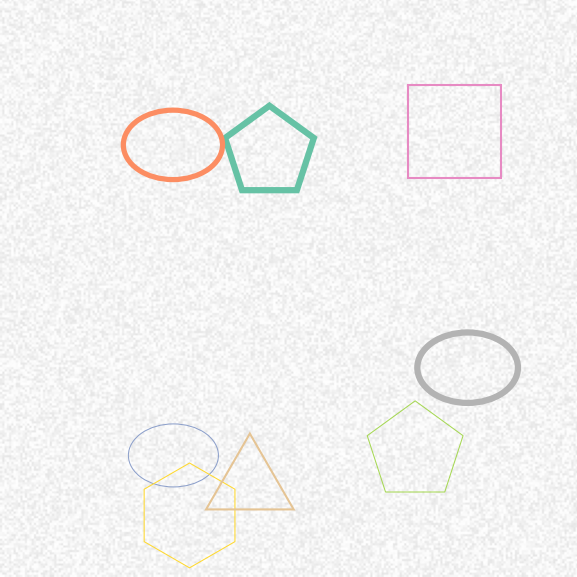[{"shape": "pentagon", "thickness": 3, "radius": 0.4, "center": [0.467, 0.735]}, {"shape": "oval", "thickness": 2.5, "radius": 0.43, "center": [0.299, 0.748]}, {"shape": "oval", "thickness": 0.5, "radius": 0.39, "center": [0.3, 0.211]}, {"shape": "square", "thickness": 1, "radius": 0.4, "center": [0.786, 0.771]}, {"shape": "pentagon", "thickness": 0.5, "radius": 0.44, "center": [0.719, 0.218]}, {"shape": "hexagon", "thickness": 0.5, "radius": 0.45, "center": [0.328, 0.107]}, {"shape": "triangle", "thickness": 1, "radius": 0.44, "center": [0.433, 0.161]}, {"shape": "oval", "thickness": 3, "radius": 0.44, "center": [0.81, 0.362]}]